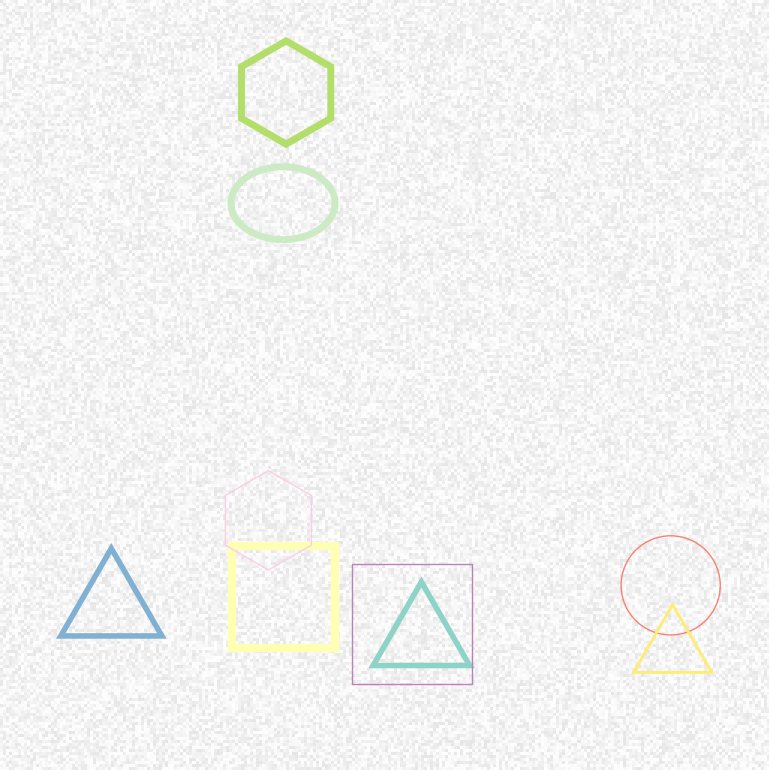[{"shape": "triangle", "thickness": 2, "radius": 0.36, "center": [0.547, 0.172]}, {"shape": "square", "thickness": 3, "radius": 0.33, "center": [0.368, 0.225]}, {"shape": "circle", "thickness": 0.5, "radius": 0.32, "center": [0.871, 0.24]}, {"shape": "triangle", "thickness": 2, "radius": 0.38, "center": [0.145, 0.212]}, {"shape": "hexagon", "thickness": 2.5, "radius": 0.33, "center": [0.372, 0.88]}, {"shape": "hexagon", "thickness": 0.5, "radius": 0.32, "center": [0.349, 0.324]}, {"shape": "square", "thickness": 0.5, "radius": 0.39, "center": [0.535, 0.19]}, {"shape": "oval", "thickness": 2.5, "radius": 0.34, "center": [0.368, 0.736]}, {"shape": "triangle", "thickness": 1, "radius": 0.29, "center": [0.874, 0.156]}]